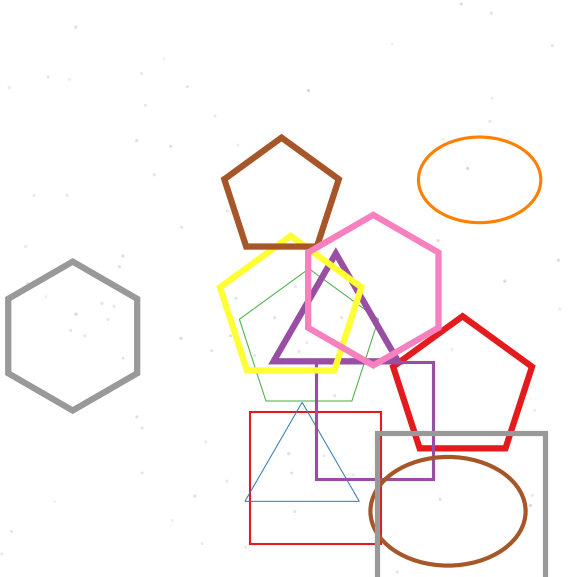[{"shape": "pentagon", "thickness": 3, "radius": 0.63, "center": [0.801, 0.325]}, {"shape": "square", "thickness": 1, "radius": 0.57, "center": [0.546, 0.171]}, {"shape": "triangle", "thickness": 0.5, "radius": 0.57, "center": [0.523, 0.188]}, {"shape": "pentagon", "thickness": 0.5, "radius": 0.63, "center": [0.535, 0.407]}, {"shape": "triangle", "thickness": 3, "radius": 0.62, "center": [0.582, 0.436]}, {"shape": "square", "thickness": 1.5, "radius": 0.51, "center": [0.649, 0.271]}, {"shape": "oval", "thickness": 1.5, "radius": 0.53, "center": [0.831, 0.688]}, {"shape": "pentagon", "thickness": 3, "radius": 0.64, "center": [0.503, 0.462]}, {"shape": "pentagon", "thickness": 3, "radius": 0.52, "center": [0.488, 0.657]}, {"shape": "oval", "thickness": 2, "radius": 0.67, "center": [0.776, 0.114]}, {"shape": "hexagon", "thickness": 3, "radius": 0.65, "center": [0.646, 0.497]}, {"shape": "square", "thickness": 2.5, "radius": 0.72, "center": [0.798, 0.104]}, {"shape": "hexagon", "thickness": 3, "radius": 0.64, "center": [0.126, 0.417]}]